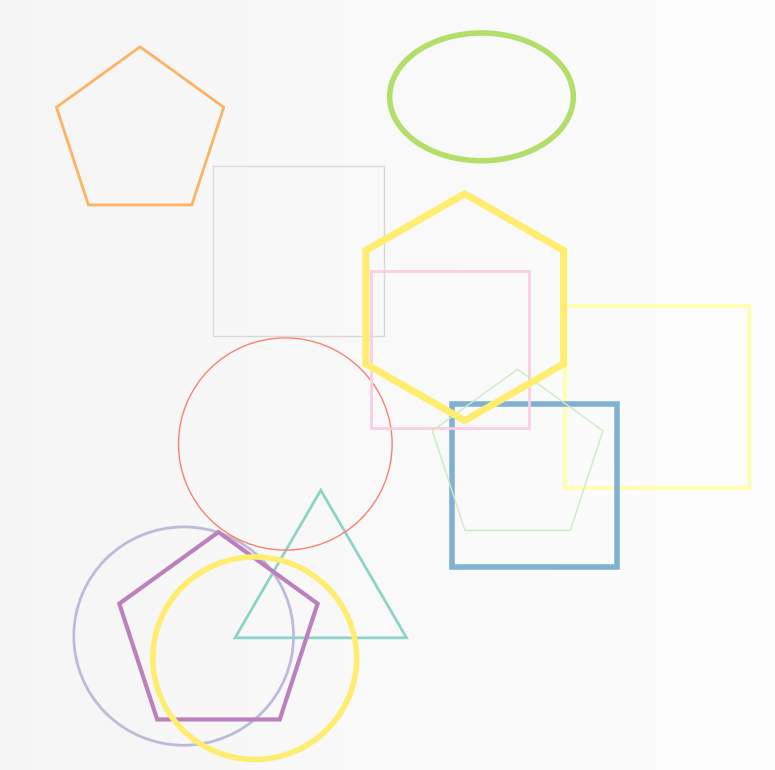[{"shape": "triangle", "thickness": 1, "radius": 0.64, "center": [0.414, 0.236]}, {"shape": "square", "thickness": 1.5, "radius": 0.59, "center": [0.848, 0.485]}, {"shape": "circle", "thickness": 1, "radius": 0.71, "center": [0.237, 0.174]}, {"shape": "circle", "thickness": 0.5, "radius": 0.69, "center": [0.368, 0.423]}, {"shape": "square", "thickness": 2, "radius": 0.53, "center": [0.69, 0.37]}, {"shape": "pentagon", "thickness": 1, "radius": 0.57, "center": [0.181, 0.826]}, {"shape": "oval", "thickness": 2, "radius": 0.59, "center": [0.621, 0.874]}, {"shape": "square", "thickness": 1, "radius": 0.51, "center": [0.581, 0.546]}, {"shape": "square", "thickness": 0.5, "radius": 0.55, "center": [0.385, 0.674]}, {"shape": "pentagon", "thickness": 1.5, "radius": 0.67, "center": [0.282, 0.174]}, {"shape": "pentagon", "thickness": 0.5, "radius": 0.58, "center": [0.668, 0.405]}, {"shape": "circle", "thickness": 2, "radius": 0.66, "center": [0.329, 0.145]}, {"shape": "hexagon", "thickness": 2.5, "radius": 0.74, "center": [0.6, 0.601]}]